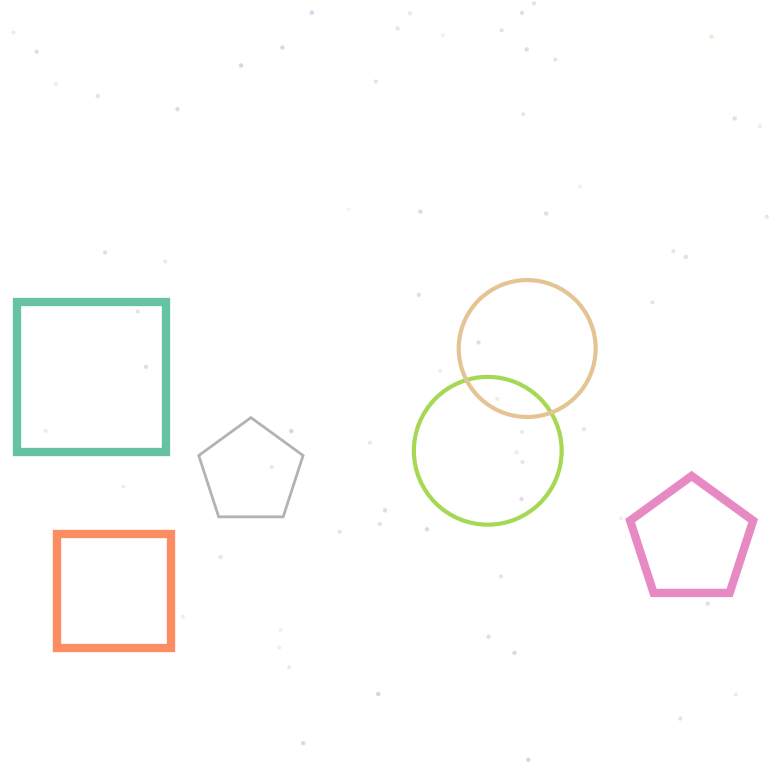[{"shape": "square", "thickness": 3, "radius": 0.48, "center": [0.118, 0.51]}, {"shape": "square", "thickness": 3, "radius": 0.37, "center": [0.148, 0.233]}, {"shape": "pentagon", "thickness": 3, "radius": 0.42, "center": [0.898, 0.298]}, {"shape": "circle", "thickness": 1.5, "radius": 0.48, "center": [0.633, 0.415]}, {"shape": "circle", "thickness": 1.5, "radius": 0.44, "center": [0.685, 0.547]}, {"shape": "pentagon", "thickness": 1, "radius": 0.36, "center": [0.326, 0.386]}]